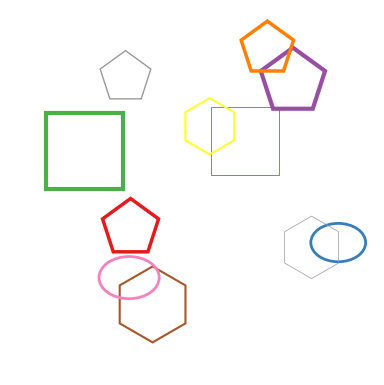[{"shape": "pentagon", "thickness": 2.5, "radius": 0.38, "center": [0.339, 0.408]}, {"shape": "square", "thickness": 0.5, "radius": 0.44, "center": [0.636, 0.634]}, {"shape": "oval", "thickness": 2, "radius": 0.36, "center": [0.878, 0.37]}, {"shape": "square", "thickness": 3, "radius": 0.5, "center": [0.22, 0.608]}, {"shape": "pentagon", "thickness": 3, "radius": 0.44, "center": [0.761, 0.789]}, {"shape": "pentagon", "thickness": 2.5, "radius": 0.36, "center": [0.694, 0.874]}, {"shape": "hexagon", "thickness": 1.5, "radius": 0.37, "center": [0.545, 0.672]}, {"shape": "hexagon", "thickness": 1.5, "radius": 0.49, "center": [0.396, 0.209]}, {"shape": "oval", "thickness": 2, "radius": 0.39, "center": [0.335, 0.279]}, {"shape": "hexagon", "thickness": 0.5, "radius": 0.41, "center": [0.809, 0.357]}, {"shape": "pentagon", "thickness": 1, "radius": 0.35, "center": [0.326, 0.799]}]